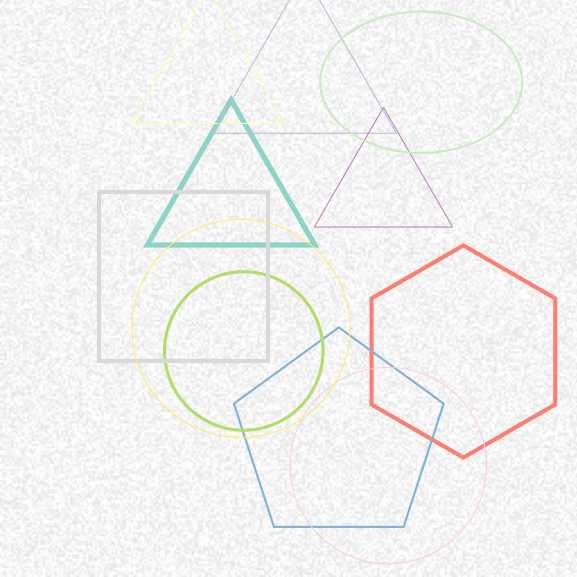[{"shape": "triangle", "thickness": 2.5, "radius": 0.84, "center": [0.4, 0.659]}, {"shape": "triangle", "thickness": 0.5, "radius": 0.77, "center": [0.36, 0.863]}, {"shape": "triangle", "thickness": 0.5, "radius": 0.92, "center": [0.527, 0.86]}, {"shape": "hexagon", "thickness": 2, "radius": 0.92, "center": [0.802, 0.391]}, {"shape": "pentagon", "thickness": 1, "radius": 0.95, "center": [0.587, 0.241]}, {"shape": "circle", "thickness": 1.5, "radius": 0.69, "center": [0.422, 0.391]}, {"shape": "circle", "thickness": 0.5, "radius": 0.85, "center": [0.672, 0.193]}, {"shape": "square", "thickness": 2, "radius": 0.73, "center": [0.318, 0.52]}, {"shape": "triangle", "thickness": 0.5, "radius": 0.69, "center": [0.664, 0.675]}, {"shape": "oval", "thickness": 1, "radius": 0.87, "center": [0.729, 0.857]}, {"shape": "circle", "thickness": 0.5, "radius": 0.94, "center": [0.417, 0.43]}]